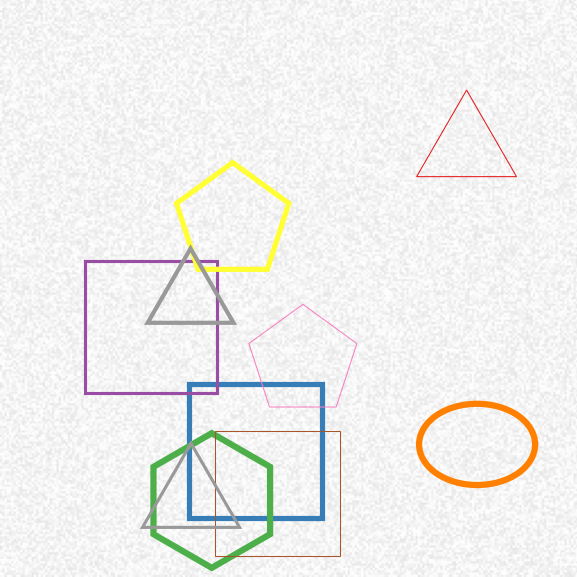[{"shape": "triangle", "thickness": 0.5, "radius": 0.5, "center": [0.808, 0.743]}, {"shape": "square", "thickness": 2.5, "radius": 0.58, "center": [0.443, 0.218]}, {"shape": "hexagon", "thickness": 3, "radius": 0.58, "center": [0.367, 0.132]}, {"shape": "square", "thickness": 1.5, "radius": 0.57, "center": [0.261, 0.433]}, {"shape": "oval", "thickness": 3, "radius": 0.5, "center": [0.826, 0.23]}, {"shape": "pentagon", "thickness": 2.5, "radius": 0.51, "center": [0.403, 0.615]}, {"shape": "square", "thickness": 0.5, "radius": 0.54, "center": [0.481, 0.144]}, {"shape": "pentagon", "thickness": 0.5, "radius": 0.49, "center": [0.524, 0.374]}, {"shape": "triangle", "thickness": 1.5, "radius": 0.49, "center": [0.331, 0.134]}, {"shape": "triangle", "thickness": 2, "radius": 0.43, "center": [0.33, 0.483]}]